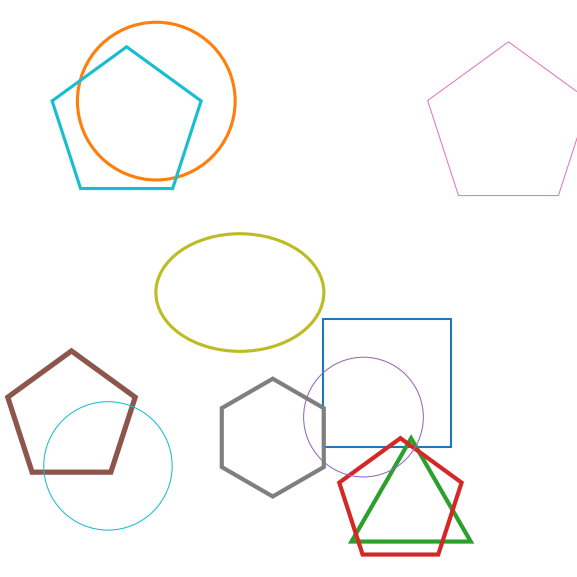[{"shape": "square", "thickness": 1, "radius": 0.56, "center": [0.67, 0.336]}, {"shape": "circle", "thickness": 1.5, "radius": 0.68, "center": [0.271, 0.824]}, {"shape": "triangle", "thickness": 2, "radius": 0.6, "center": [0.712, 0.121]}, {"shape": "pentagon", "thickness": 2, "radius": 0.56, "center": [0.693, 0.129]}, {"shape": "circle", "thickness": 0.5, "radius": 0.52, "center": [0.629, 0.277]}, {"shape": "pentagon", "thickness": 2.5, "radius": 0.58, "center": [0.124, 0.275]}, {"shape": "pentagon", "thickness": 0.5, "radius": 0.74, "center": [0.88, 0.78]}, {"shape": "hexagon", "thickness": 2, "radius": 0.51, "center": [0.472, 0.241]}, {"shape": "oval", "thickness": 1.5, "radius": 0.73, "center": [0.415, 0.493]}, {"shape": "circle", "thickness": 0.5, "radius": 0.56, "center": [0.187, 0.192]}, {"shape": "pentagon", "thickness": 1.5, "radius": 0.68, "center": [0.219, 0.782]}]